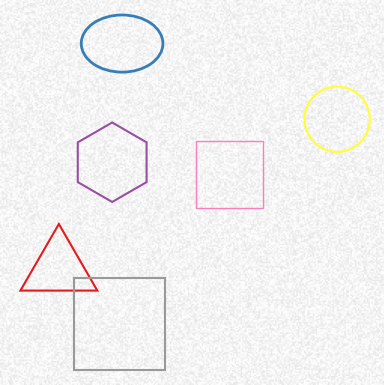[{"shape": "triangle", "thickness": 1.5, "radius": 0.58, "center": [0.153, 0.303]}, {"shape": "oval", "thickness": 2, "radius": 0.53, "center": [0.317, 0.887]}, {"shape": "hexagon", "thickness": 1.5, "radius": 0.52, "center": [0.291, 0.579]}, {"shape": "circle", "thickness": 1.5, "radius": 0.42, "center": [0.876, 0.69]}, {"shape": "square", "thickness": 1, "radius": 0.44, "center": [0.596, 0.546]}, {"shape": "square", "thickness": 1.5, "radius": 0.6, "center": [0.31, 0.158]}]